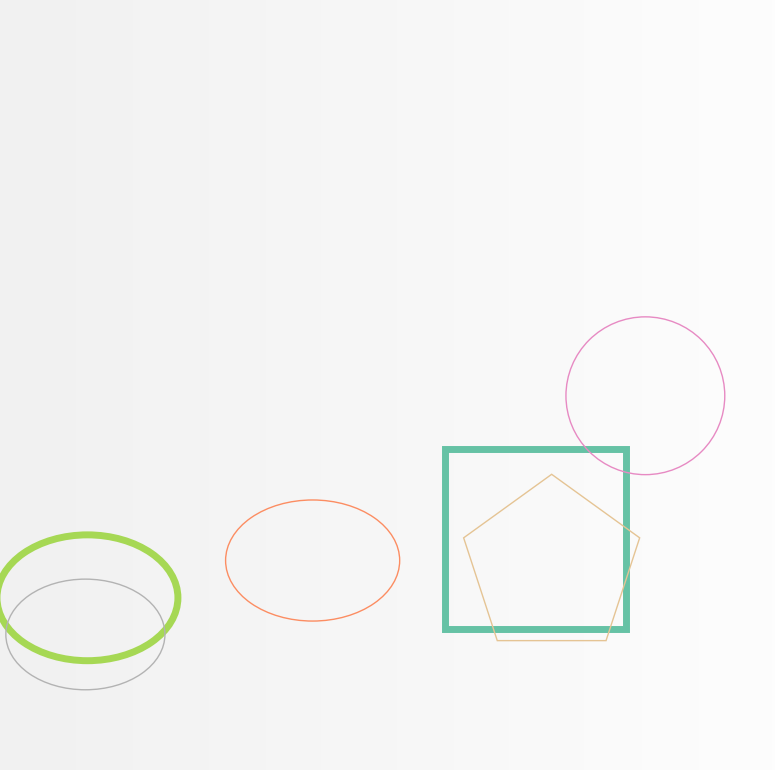[{"shape": "square", "thickness": 2.5, "radius": 0.59, "center": [0.691, 0.3]}, {"shape": "oval", "thickness": 0.5, "radius": 0.56, "center": [0.403, 0.272]}, {"shape": "circle", "thickness": 0.5, "radius": 0.51, "center": [0.833, 0.486]}, {"shape": "oval", "thickness": 2.5, "radius": 0.58, "center": [0.113, 0.224]}, {"shape": "pentagon", "thickness": 0.5, "radius": 0.6, "center": [0.712, 0.265]}, {"shape": "oval", "thickness": 0.5, "radius": 0.51, "center": [0.11, 0.176]}]